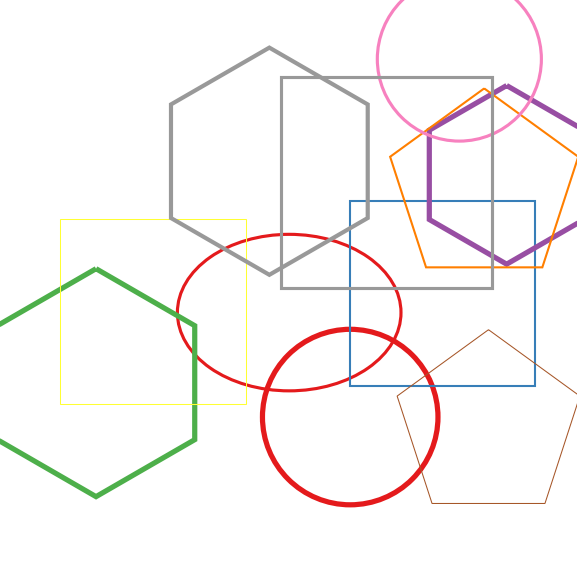[{"shape": "circle", "thickness": 2.5, "radius": 0.76, "center": [0.606, 0.277]}, {"shape": "oval", "thickness": 1.5, "radius": 0.97, "center": [0.501, 0.458]}, {"shape": "square", "thickness": 1, "radius": 0.8, "center": [0.766, 0.491]}, {"shape": "hexagon", "thickness": 2.5, "radius": 0.99, "center": [0.166, 0.337]}, {"shape": "hexagon", "thickness": 2.5, "radius": 0.77, "center": [0.877, 0.696]}, {"shape": "pentagon", "thickness": 1, "radius": 0.86, "center": [0.838, 0.675]}, {"shape": "square", "thickness": 0.5, "radius": 0.8, "center": [0.265, 0.46]}, {"shape": "pentagon", "thickness": 0.5, "radius": 0.83, "center": [0.846, 0.262]}, {"shape": "circle", "thickness": 1.5, "radius": 0.71, "center": [0.795, 0.897]}, {"shape": "hexagon", "thickness": 2, "radius": 0.98, "center": [0.466, 0.72]}, {"shape": "square", "thickness": 1.5, "radius": 0.91, "center": [0.669, 0.683]}]